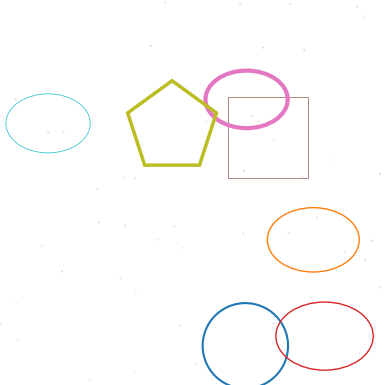[{"shape": "circle", "thickness": 1.5, "radius": 0.55, "center": [0.637, 0.102]}, {"shape": "oval", "thickness": 1, "radius": 0.6, "center": [0.814, 0.377]}, {"shape": "oval", "thickness": 1, "radius": 0.63, "center": [0.843, 0.127]}, {"shape": "square", "thickness": 0.5, "radius": 0.52, "center": [0.696, 0.643]}, {"shape": "oval", "thickness": 3, "radius": 0.53, "center": [0.641, 0.742]}, {"shape": "pentagon", "thickness": 2.5, "radius": 0.61, "center": [0.447, 0.669]}, {"shape": "oval", "thickness": 0.5, "radius": 0.55, "center": [0.125, 0.68]}]